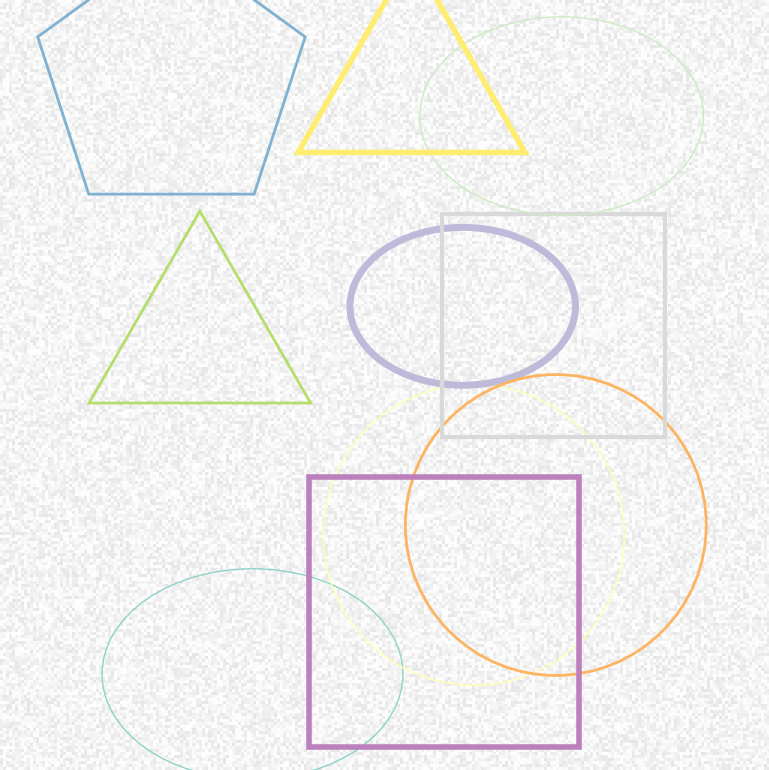[{"shape": "oval", "thickness": 0.5, "radius": 0.98, "center": [0.328, 0.125]}, {"shape": "circle", "thickness": 0.5, "radius": 0.98, "center": [0.615, 0.305]}, {"shape": "oval", "thickness": 2.5, "radius": 0.73, "center": [0.601, 0.602]}, {"shape": "pentagon", "thickness": 1, "radius": 0.91, "center": [0.223, 0.896]}, {"shape": "circle", "thickness": 1, "radius": 0.98, "center": [0.722, 0.318]}, {"shape": "triangle", "thickness": 1, "radius": 0.83, "center": [0.26, 0.56]}, {"shape": "square", "thickness": 1.5, "radius": 0.72, "center": [0.718, 0.577]}, {"shape": "square", "thickness": 2, "radius": 0.88, "center": [0.577, 0.206]}, {"shape": "oval", "thickness": 0.5, "radius": 0.92, "center": [0.729, 0.849]}, {"shape": "triangle", "thickness": 2, "radius": 0.85, "center": [0.534, 0.887]}]